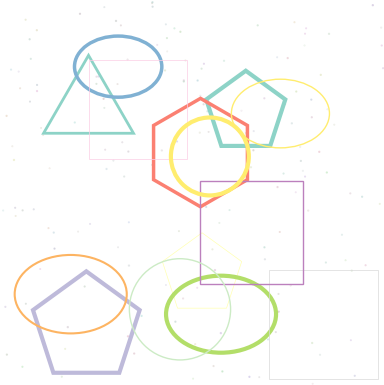[{"shape": "triangle", "thickness": 2, "radius": 0.67, "center": [0.23, 0.721]}, {"shape": "pentagon", "thickness": 3, "radius": 0.54, "center": [0.638, 0.708]}, {"shape": "pentagon", "thickness": 0.5, "radius": 0.54, "center": [0.525, 0.287]}, {"shape": "pentagon", "thickness": 3, "radius": 0.73, "center": [0.224, 0.15]}, {"shape": "hexagon", "thickness": 2.5, "radius": 0.7, "center": [0.521, 0.604]}, {"shape": "oval", "thickness": 2.5, "radius": 0.57, "center": [0.307, 0.827]}, {"shape": "oval", "thickness": 1.5, "radius": 0.73, "center": [0.184, 0.236]}, {"shape": "oval", "thickness": 3, "radius": 0.71, "center": [0.574, 0.184]}, {"shape": "square", "thickness": 0.5, "radius": 0.64, "center": [0.358, 0.716]}, {"shape": "square", "thickness": 0.5, "radius": 0.71, "center": [0.841, 0.158]}, {"shape": "square", "thickness": 1, "radius": 0.67, "center": [0.653, 0.396]}, {"shape": "circle", "thickness": 1, "radius": 0.66, "center": [0.467, 0.197]}, {"shape": "circle", "thickness": 3, "radius": 0.51, "center": [0.545, 0.594]}, {"shape": "oval", "thickness": 1, "radius": 0.64, "center": [0.728, 0.705]}]